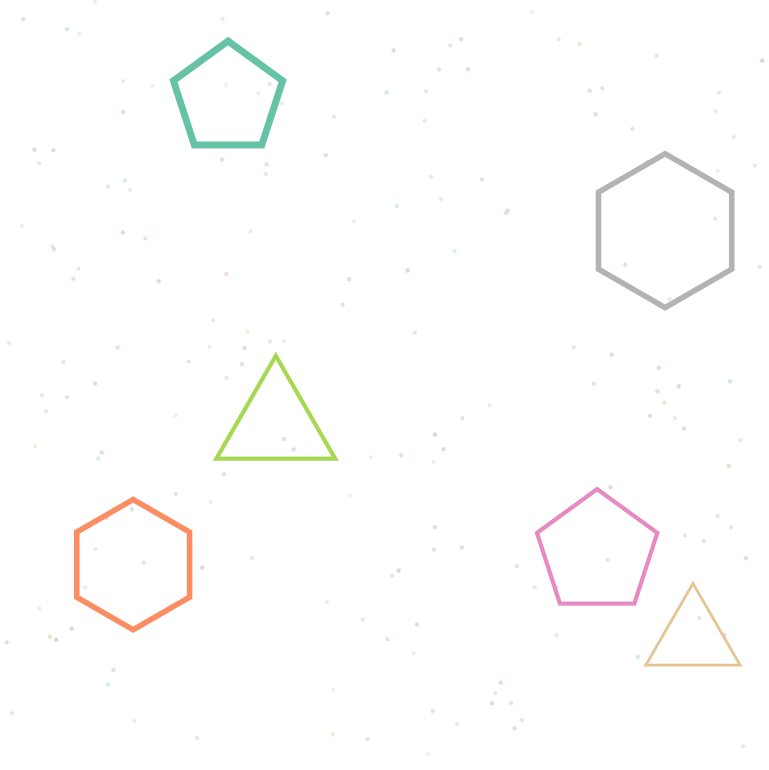[{"shape": "pentagon", "thickness": 2.5, "radius": 0.37, "center": [0.296, 0.872]}, {"shape": "hexagon", "thickness": 2, "radius": 0.42, "center": [0.173, 0.267]}, {"shape": "pentagon", "thickness": 1.5, "radius": 0.41, "center": [0.776, 0.283]}, {"shape": "triangle", "thickness": 1.5, "radius": 0.45, "center": [0.358, 0.449]}, {"shape": "triangle", "thickness": 1, "radius": 0.35, "center": [0.9, 0.172]}, {"shape": "hexagon", "thickness": 2, "radius": 0.5, "center": [0.864, 0.7]}]